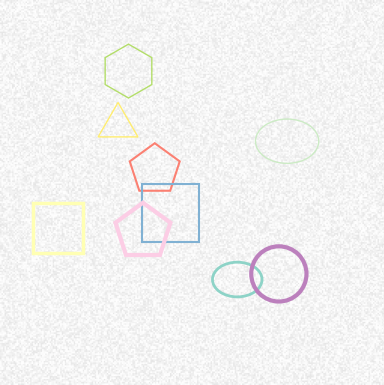[{"shape": "oval", "thickness": 2, "radius": 0.32, "center": [0.616, 0.274]}, {"shape": "square", "thickness": 2.5, "radius": 0.32, "center": [0.151, 0.408]}, {"shape": "pentagon", "thickness": 1.5, "radius": 0.34, "center": [0.402, 0.56]}, {"shape": "square", "thickness": 1.5, "radius": 0.37, "center": [0.442, 0.447]}, {"shape": "hexagon", "thickness": 1, "radius": 0.35, "center": [0.334, 0.815]}, {"shape": "pentagon", "thickness": 3, "radius": 0.38, "center": [0.371, 0.398]}, {"shape": "circle", "thickness": 3, "radius": 0.36, "center": [0.724, 0.289]}, {"shape": "oval", "thickness": 1, "radius": 0.41, "center": [0.746, 0.633]}, {"shape": "triangle", "thickness": 1, "radius": 0.3, "center": [0.307, 0.674]}]